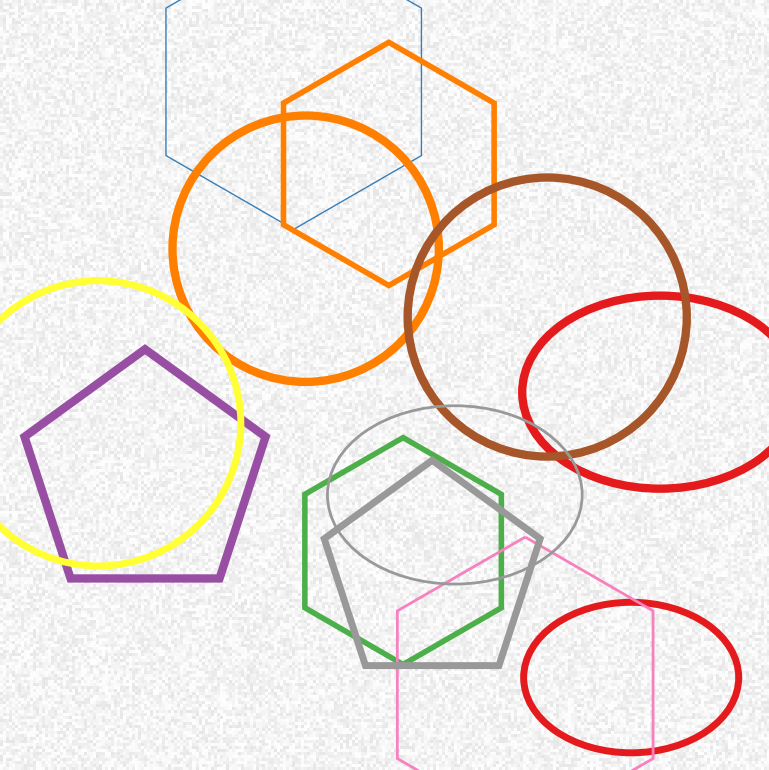[{"shape": "oval", "thickness": 3, "radius": 0.9, "center": [0.857, 0.491]}, {"shape": "oval", "thickness": 2.5, "radius": 0.7, "center": [0.82, 0.12]}, {"shape": "hexagon", "thickness": 0.5, "radius": 0.96, "center": [0.381, 0.894]}, {"shape": "hexagon", "thickness": 2, "radius": 0.74, "center": [0.524, 0.284]}, {"shape": "pentagon", "thickness": 3, "radius": 0.82, "center": [0.188, 0.382]}, {"shape": "circle", "thickness": 3, "radius": 0.86, "center": [0.397, 0.677]}, {"shape": "hexagon", "thickness": 2, "radius": 0.79, "center": [0.505, 0.787]}, {"shape": "circle", "thickness": 2.5, "radius": 0.93, "center": [0.128, 0.45]}, {"shape": "circle", "thickness": 3, "radius": 0.91, "center": [0.711, 0.588]}, {"shape": "hexagon", "thickness": 1, "radius": 0.96, "center": [0.682, 0.111]}, {"shape": "pentagon", "thickness": 2.5, "radius": 0.74, "center": [0.561, 0.255]}, {"shape": "oval", "thickness": 1, "radius": 0.83, "center": [0.591, 0.357]}]